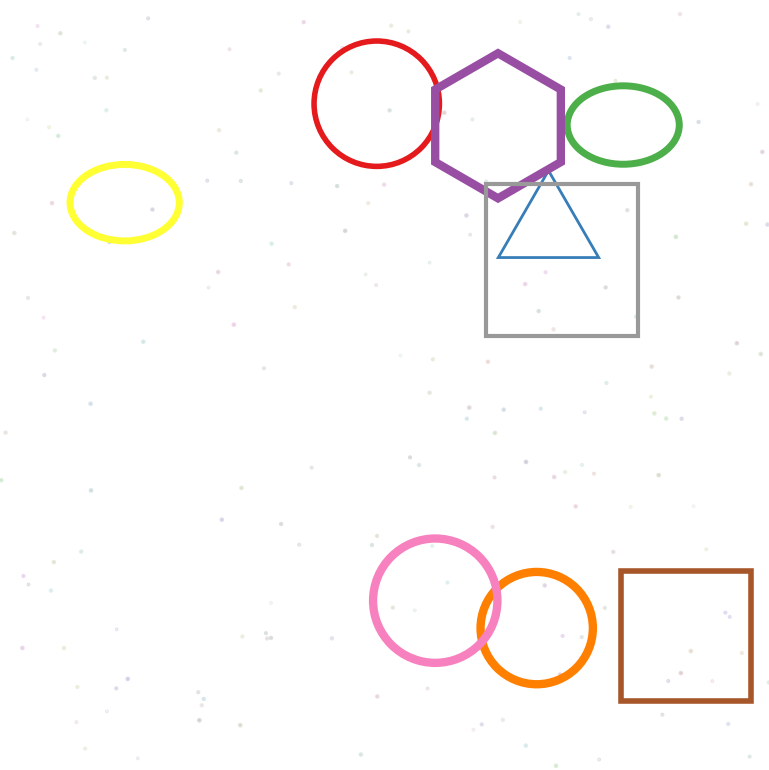[{"shape": "circle", "thickness": 2, "radius": 0.41, "center": [0.489, 0.865]}, {"shape": "triangle", "thickness": 1, "radius": 0.38, "center": [0.712, 0.703]}, {"shape": "oval", "thickness": 2.5, "radius": 0.36, "center": [0.809, 0.838]}, {"shape": "hexagon", "thickness": 3, "radius": 0.47, "center": [0.647, 0.837]}, {"shape": "circle", "thickness": 3, "radius": 0.36, "center": [0.697, 0.184]}, {"shape": "oval", "thickness": 2.5, "radius": 0.35, "center": [0.162, 0.737]}, {"shape": "square", "thickness": 2, "radius": 0.42, "center": [0.891, 0.174]}, {"shape": "circle", "thickness": 3, "radius": 0.4, "center": [0.565, 0.22]}, {"shape": "square", "thickness": 1.5, "radius": 0.49, "center": [0.73, 0.662]}]